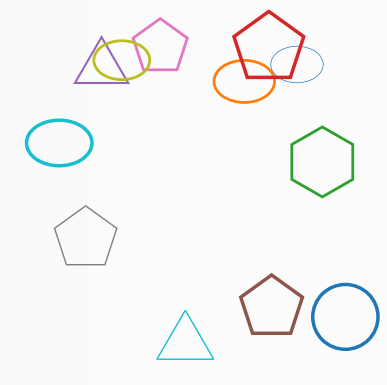[{"shape": "circle", "thickness": 2.5, "radius": 0.42, "center": [0.891, 0.177]}, {"shape": "oval", "thickness": 0.5, "radius": 0.34, "center": [0.766, 0.832]}, {"shape": "oval", "thickness": 2, "radius": 0.39, "center": [0.63, 0.789]}, {"shape": "hexagon", "thickness": 2, "radius": 0.45, "center": [0.832, 0.579]}, {"shape": "pentagon", "thickness": 2.5, "radius": 0.47, "center": [0.694, 0.876]}, {"shape": "triangle", "thickness": 1.5, "radius": 0.4, "center": [0.262, 0.824]}, {"shape": "pentagon", "thickness": 2.5, "radius": 0.42, "center": [0.701, 0.202]}, {"shape": "pentagon", "thickness": 2, "radius": 0.37, "center": [0.413, 0.878]}, {"shape": "pentagon", "thickness": 1, "radius": 0.42, "center": [0.221, 0.381]}, {"shape": "oval", "thickness": 2, "radius": 0.36, "center": [0.314, 0.844]}, {"shape": "oval", "thickness": 2.5, "radius": 0.42, "center": [0.153, 0.629]}, {"shape": "triangle", "thickness": 1, "radius": 0.42, "center": [0.478, 0.109]}]